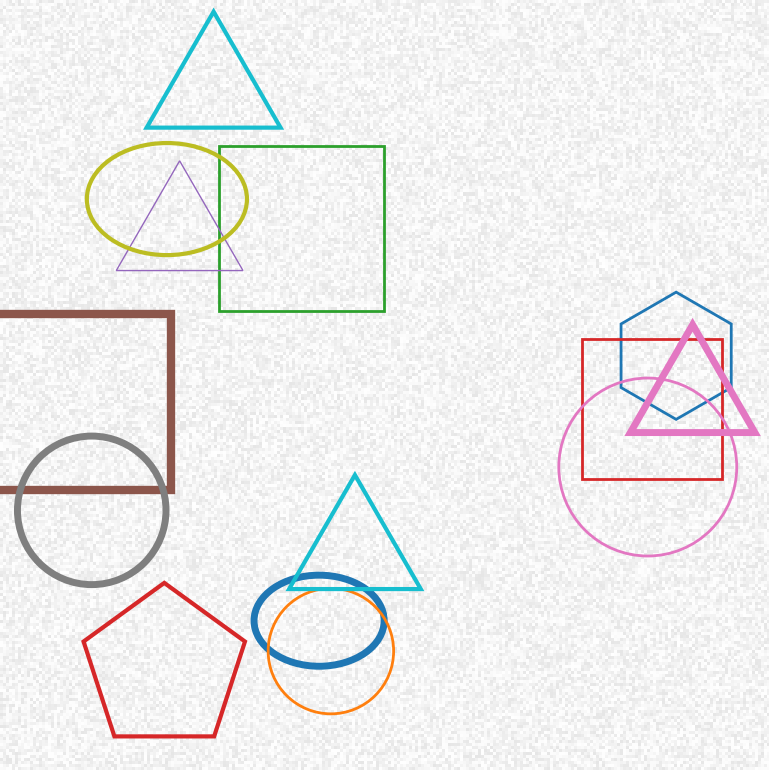[{"shape": "hexagon", "thickness": 1, "radius": 0.41, "center": [0.878, 0.538]}, {"shape": "oval", "thickness": 2.5, "radius": 0.42, "center": [0.414, 0.194]}, {"shape": "circle", "thickness": 1, "radius": 0.41, "center": [0.43, 0.154]}, {"shape": "square", "thickness": 1, "radius": 0.54, "center": [0.392, 0.703]}, {"shape": "pentagon", "thickness": 1.5, "radius": 0.55, "center": [0.213, 0.133]}, {"shape": "square", "thickness": 1, "radius": 0.46, "center": [0.847, 0.469]}, {"shape": "triangle", "thickness": 0.5, "radius": 0.47, "center": [0.233, 0.696]}, {"shape": "square", "thickness": 3, "radius": 0.57, "center": [0.107, 0.478]}, {"shape": "triangle", "thickness": 2.5, "radius": 0.47, "center": [0.899, 0.485]}, {"shape": "circle", "thickness": 1, "radius": 0.58, "center": [0.841, 0.393]}, {"shape": "circle", "thickness": 2.5, "radius": 0.48, "center": [0.119, 0.337]}, {"shape": "oval", "thickness": 1.5, "radius": 0.52, "center": [0.217, 0.741]}, {"shape": "triangle", "thickness": 1.5, "radius": 0.49, "center": [0.461, 0.284]}, {"shape": "triangle", "thickness": 1.5, "radius": 0.5, "center": [0.277, 0.884]}]